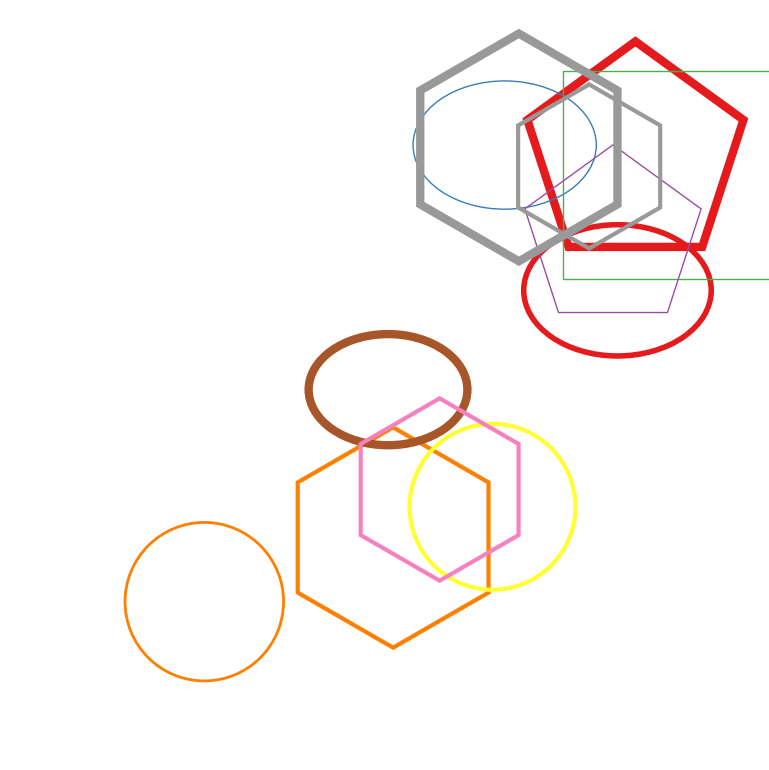[{"shape": "pentagon", "thickness": 3, "radius": 0.74, "center": [0.825, 0.799]}, {"shape": "oval", "thickness": 2, "radius": 0.61, "center": [0.802, 0.623]}, {"shape": "oval", "thickness": 0.5, "radius": 0.59, "center": [0.655, 0.812]}, {"shape": "square", "thickness": 0.5, "radius": 0.68, "center": [0.867, 0.773]}, {"shape": "pentagon", "thickness": 0.5, "radius": 0.6, "center": [0.796, 0.691]}, {"shape": "circle", "thickness": 1, "radius": 0.51, "center": [0.265, 0.219]}, {"shape": "hexagon", "thickness": 1.5, "radius": 0.72, "center": [0.511, 0.302]}, {"shape": "circle", "thickness": 1.5, "radius": 0.54, "center": [0.64, 0.342]}, {"shape": "oval", "thickness": 3, "radius": 0.52, "center": [0.504, 0.494]}, {"shape": "hexagon", "thickness": 1.5, "radius": 0.59, "center": [0.571, 0.364]}, {"shape": "hexagon", "thickness": 3, "radius": 0.74, "center": [0.674, 0.809]}, {"shape": "hexagon", "thickness": 1.5, "radius": 0.53, "center": [0.765, 0.784]}]